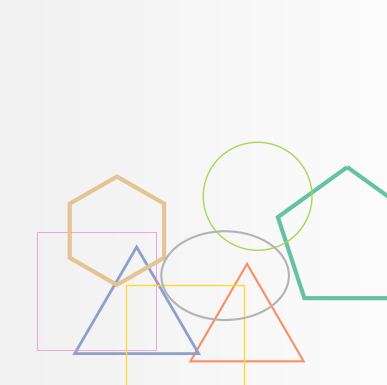[{"shape": "pentagon", "thickness": 3, "radius": 0.94, "center": [0.896, 0.378]}, {"shape": "triangle", "thickness": 1.5, "radius": 0.84, "center": [0.638, 0.146]}, {"shape": "triangle", "thickness": 2, "radius": 0.92, "center": [0.353, 0.174]}, {"shape": "square", "thickness": 0.5, "radius": 0.77, "center": [0.249, 0.245]}, {"shape": "circle", "thickness": 1, "radius": 0.7, "center": [0.665, 0.49]}, {"shape": "square", "thickness": 1, "radius": 0.76, "center": [0.476, 0.108]}, {"shape": "hexagon", "thickness": 3, "radius": 0.7, "center": [0.302, 0.401]}, {"shape": "oval", "thickness": 1.5, "radius": 0.82, "center": [0.581, 0.284]}]